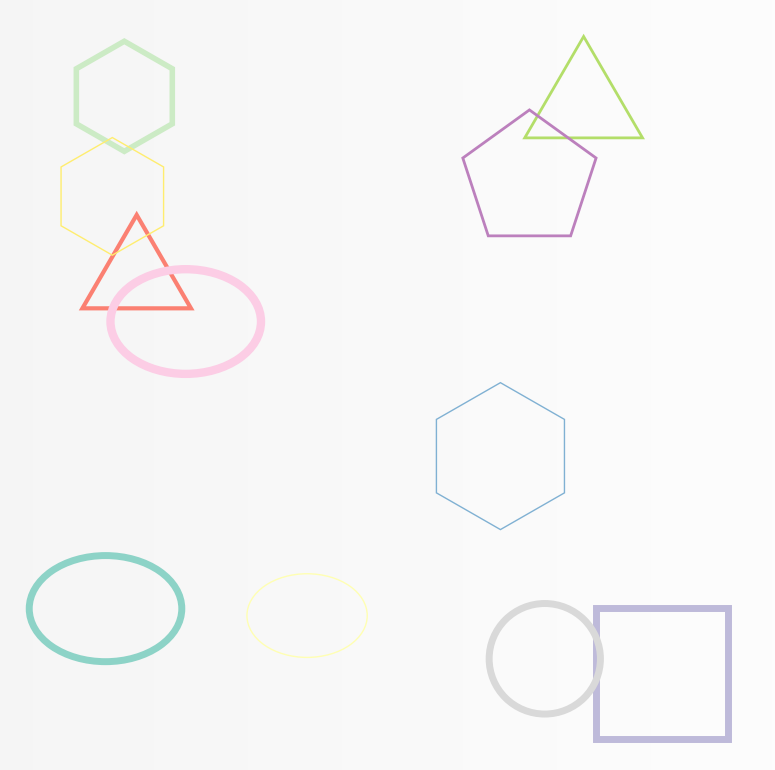[{"shape": "oval", "thickness": 2.5, "radius": 0.49, "center": [0.136, 0.21]}, {"shape": "oval", "thickness": 0.5, "radius": 0.39, "center": [0.396, 0.201]}, {"shape": "square", "thickness": 2.5, "radius": 0.42, "center": [0.854, 0.125]}, {"shape": "triangle", "thickness": 1.5, "radius": 0.4, "center": [0.176, 0.64]}, {"shape": "hexagon", "thickness": 0.5, "radius": 0.48, "center": [0.646, 0.408]}, {"shape": "triangle", "thickness": 1, "radius": 0.44, "center": [0.753, 0.865]}, {"shape": "oval", "thickness": 3, "radius": 0.49, "center": [0.24, 0.582]}, {"shape": "circle", "thickness": 2.5, "radius": 0.36, "center": [0.703, 0.144]}, {"shape": "pentagon", "thickness": 1, "radius": 0.45, "center": [0.683, 0.767]}, {"shape": "hexagon", "thickness": 2, "radius": 0.36, "center": [0.16, 0.875]}, {"shape": "hexagon", "thickness": 0.5, "radius": 0.38, "center": [0.145, 0.745]}]